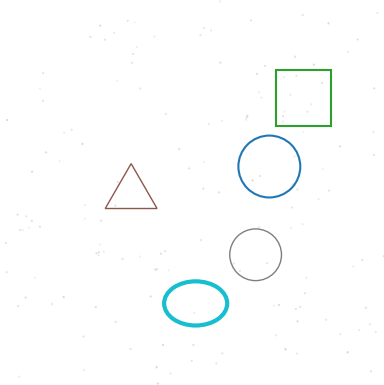[{"shape": "circle", "thickness": 1.5, "radius": 0.4, "center": [0.7, 0.567]}, {"shape": "square", "thickness": 1.5, "radius": 0.36, "center": [0.788, 0.745]}, {"shape": "triangle", "thickness": 1, "radius": 0.39, "center": [0.341, 0.497]}, {"shape": "circle", "thickness": 1, "radius": 0.34, "center": [0.664, 0.338]}, {"shape": "oval", "thickness": 3, "radius": 0.41, "center": [0.508, 0.212]}]